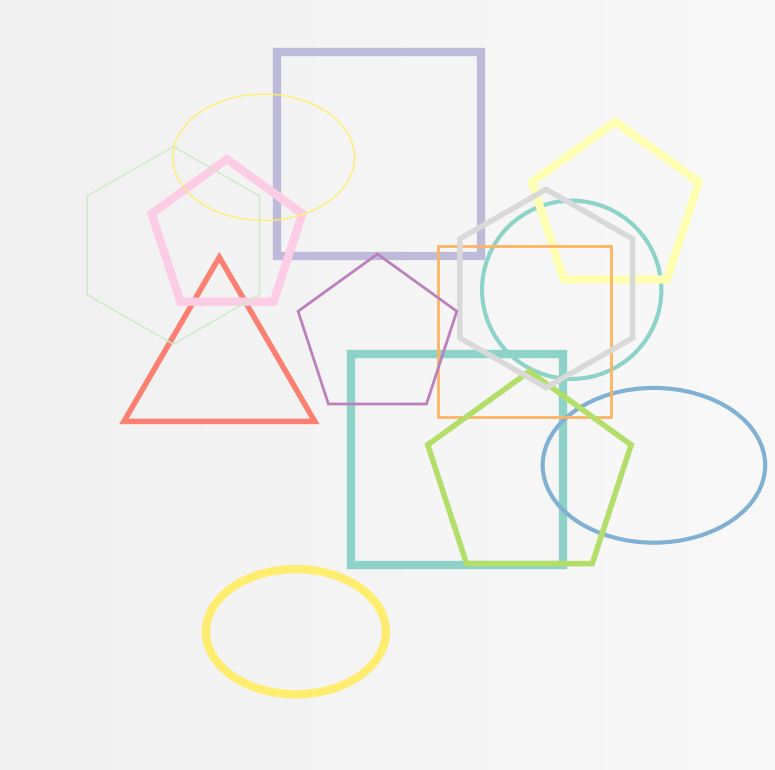[{"shape": "circle", "thickness": 1.5, "radius": 0.58, "center": [0.738, 0.624]}, {"shape": "square", "thickness": 3, "radius": 0.68, "center": [0.59, 0.403]}, {"shape": "pentagon", "thickness": 3, "radius": 0.57, "center": [0.794, 0.729]}, {"shape": "square", "thickness": 3, "radius": 0.66, "center": [0.489, 0.8]}, {"shape": "triangle", "thickness": 2, "radius": 0.71, "center": [0.283, 0.524]}, {"shape": "oval", "thickness": 1.5, "radius": 0.72, "center": [0.844, 0.396]}, {"shape": "square", "thickness": 1, "radius": 0.56, "center": [0.677, 0.57]}, {"shape": "pentagon", "thickness": 2, "radius": 0.69, "center": [0.683, 0.38]}, {"shape": "pentagon", "thickness": 3, "radius": 0.51, "center": [0.293, 0.691]}, {"shape": "hexagon", "thickness": 2, "radius": 0.64, "center": [0.705, 0.625]}, {"shape": "pentagon", "thickness": 1, "radius": 0.54, "center": [0.487, 0.562]}, {"shape": "hexagon", "thickness": 0.5, "radius": 0.64, "center": [0.224, 0.681]}, {"shape": "oval", "thickness": 3, "radius": 0.58, "center": [0.382, 0.18]}, {"shape": "oval", "thickness": 0.5, "radius": 0.59, "center": [0.34, 0.796]}]